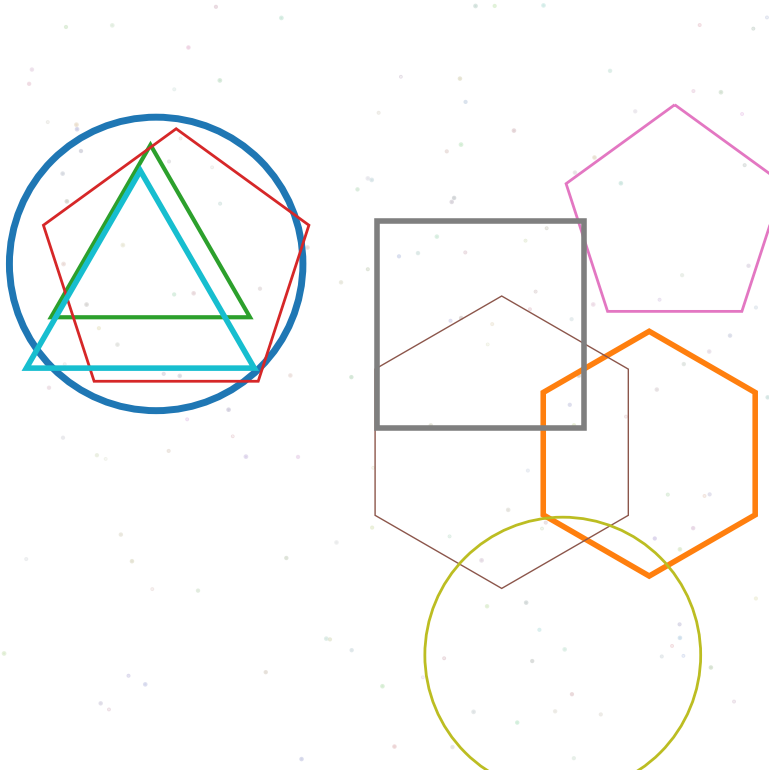[{"shape": "circle", "thickness": 2.5, "radius": 0.95, "center": [0.203, 0.657]}, {"shape": "hexagon", "thickness": 2, "radius": 0.79, "center": [0.843, 0.411]}, {"shape": "triangle", "thickness": 1.5, "radius": 0.75, "center": [0.195, 0.663]}, {"shape": "pentagon", "thickness": 1, "radius": 0.91, "center": [0.229, 0.652]}, {"shape": "hexagon", "thickness": 0.5, "radius": 0.95, "center": [0.652, 0.426]}, {"shape": "pentagon", "thickness": 1, "radius": 0.74, "center": [0.876, 0.716]}, {"shape": "square", "thickness": 2, "radius": 0.67, "center": [0.624, 0.579]}, {"shape": "circle", "thickness": 1, "radius": 0.9, "center": [0.731, 0.149]}, {"shape": "triangle", "thickness": 2, "radius": 0.85, "center": [0.182, 0.607]}]